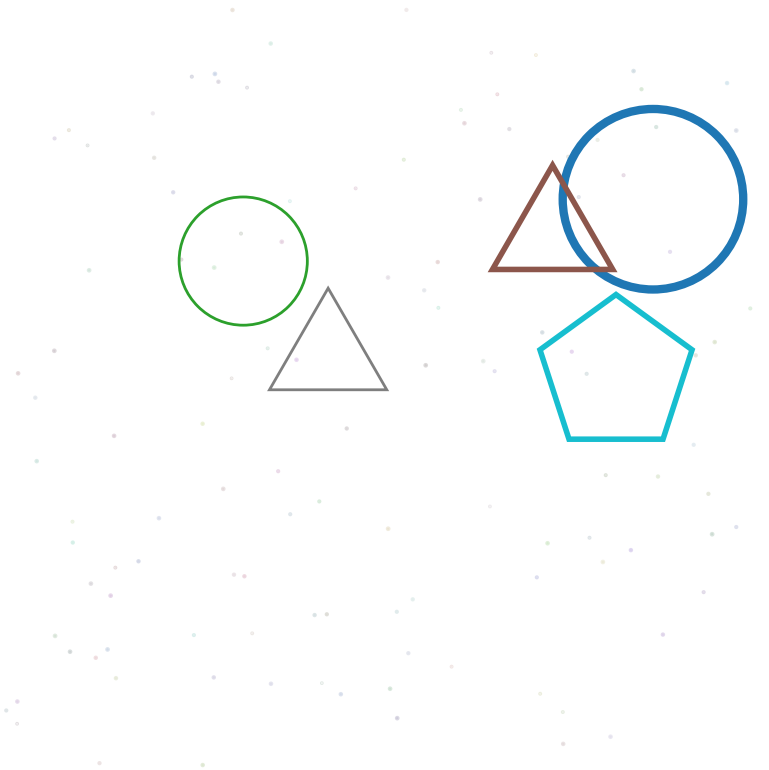[{"shape": "circle", "thickness": 3, "radius": 0.59, "center": [0.848, 0.741]}, {"shape": "circle", "thickness": 1, "radius": 0.42, "center": [0.316, 0.661]}, {"shape": "triangle", "thickness": 2, "radius": 0.45, "center": [0.718, 0.695]}, {"shape": "triangle", "thickness": 1, "radius": 0.44, "center": [0.426, 0.538]}, {"shape": "pentagon", "thickness": 2, "radius": 0.52, "center": [0.8, 0.514]}]